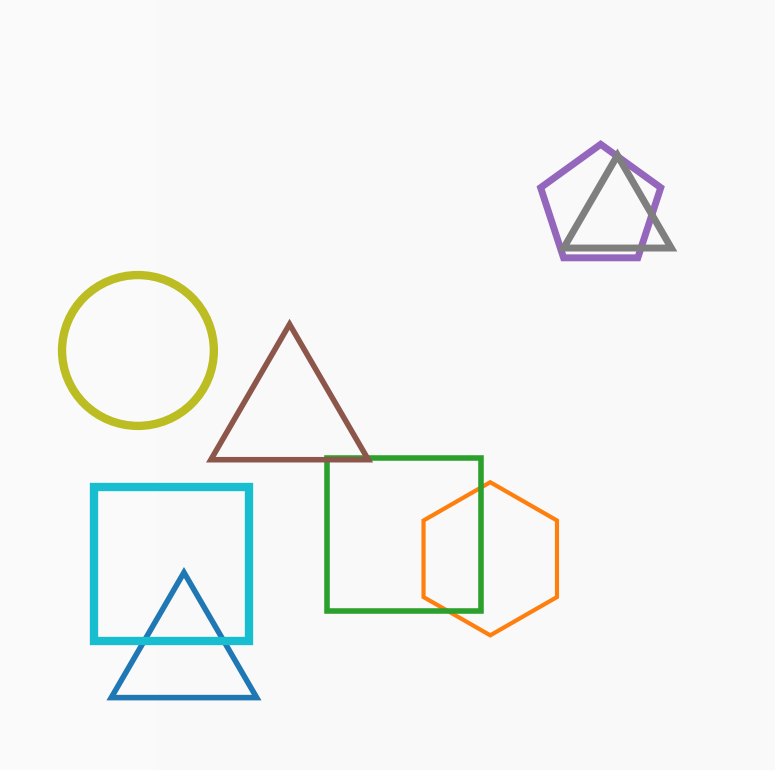[{"shape": "triangle", "thickness": 2, "radius": 0.54, "center": [0.237, 0.148]}, {"shape": "hexagon", "thickness": 1.5, "radius": 0.5, "center": [0.633, 0.274]}, {"shape": "square", "thickness": 2, "radius": 0.5, "center": [0.521, 0.306]}, {"shape": "pentagon", "thickness": 2.5, "radius": 0.41, "center": [0.775, 0.731]}, {"shape": "triangle", "thickness": 2, "radius": 0.59, "center": [0.374, 0.462]}, {"shape": "triangle", "thickness": 2.5, "radius": 0.4, "center": [0.797, 0.718]}, {"shape": "circle", "thickness": 3, "radius": 0.49, "center": [0.178, 0.545]}, {"shape": "square", "thickness": 3, "radius": 0.5, "center": [0.222, 0.267]}]